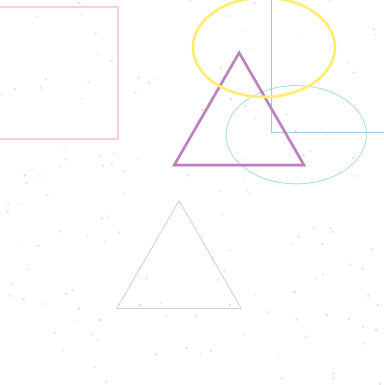[{"shape": "oval", "thickness": 0.5, "radius": 0.91, "center": [0.769, 0.65]}, {"shape": "triangle", "thickness": 0.5, "radius": 0.93, "center": [0.465, 0.292]}, {"shape": "square", "thickness": 0.5, "radius": 0.98, "center": [0.898, 0.851]}, {"shape": "square", "thickness": 1.5, "radius": 0.86, "center": [0.134, 0.811]}, {"shape": "triangle", "thickness": 2, "radius": 0.97, "center": [0.621, 0.668]}, {"shape": "oval", "thickness": 2, "radius": 0.92, "center": [0.686, 0.877]}]